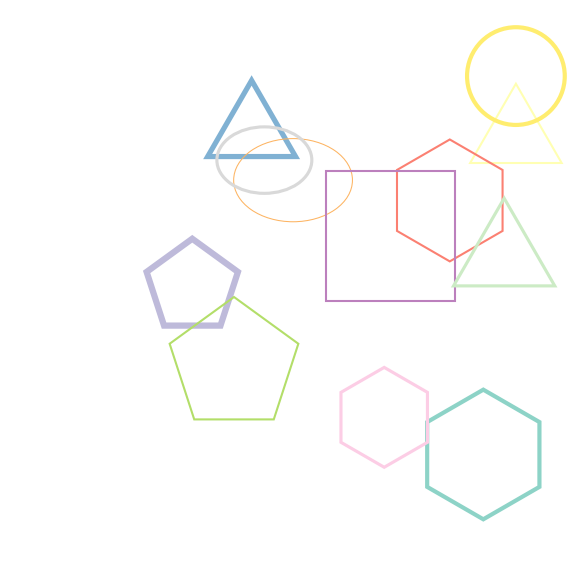[{"shape": "hexagon", "thickness": 2, "radius": 0.56, "center": [0.837, 0.212]}, {"shape": "triangle", "thickness": 1, "radius": 0.46, "center": [0.893, 0.763]}, {"shape": "pentagon", "thickness": 3, "radius": 0.42, "center": [0.333, 0.503]}, {"shape": "hexagon", "thickness": 1, "radius": 0.53, "center": [0.779, 0.652]}, {"shape": "triangle", "thickness": 2.5, "radius": 0.44, "center": [0.436, 0.772]}, {"shape": "oval", "thickness": 0.5, "radius": 0.51, "center": [0.507, 0.687]}, {"shape": "pentagon", "thickness": 1, "radius": 0.59, "center": [0.405, 0.368]}, {"shape": "hexagon", "thickness": 1.5, "radius": 0.43, "center": [0.665, 0.276]}, {"shape": "oval", "thickness": 1.5, "radius": 0.41, "center": [0.458, 0.722]}, {"shape": "square", "thickness": 1, "radius": 0.56, "center": [0.676, 0.59]}, {"shape": "triangle", "thickness": 1.5, "radius": 0.51, "center": [0.873, 0.555]}, {"shape": "circle", "thickness": 2, "radius": 0.42, "center": [0.893, 0.867]}]